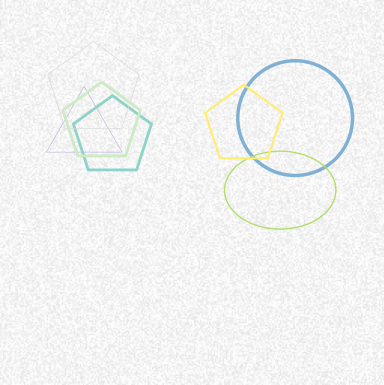[{"shape": "pentagon", "thickness": 2, "radius": 0.53, "center": [0.292, 0.645]}, {"shape": "triangle", "thickness": 0.5, "radius": 0.57, "center": [0.219, 0.662]}, {"shape": "circle", "thickness": 2.5, "radius": 0.74, "center": [0.767, 0.693]}, {"shape": "oval", "thickness": 1, "radius": 0.72, "center": [0.728, 0.506]}, {"shape": "pentagon", "thickness": 0.5, "radius": 0.62, "center": [0.243, 0.768]}, {"shape": "pentagon", "thickness": 2, "radius": 0.53, "center": [0.264, 0.681]}, {"shape": "pentagon", "thickness": 1.5, "radius": 0.53, "center": [0.633, 0.674]}]